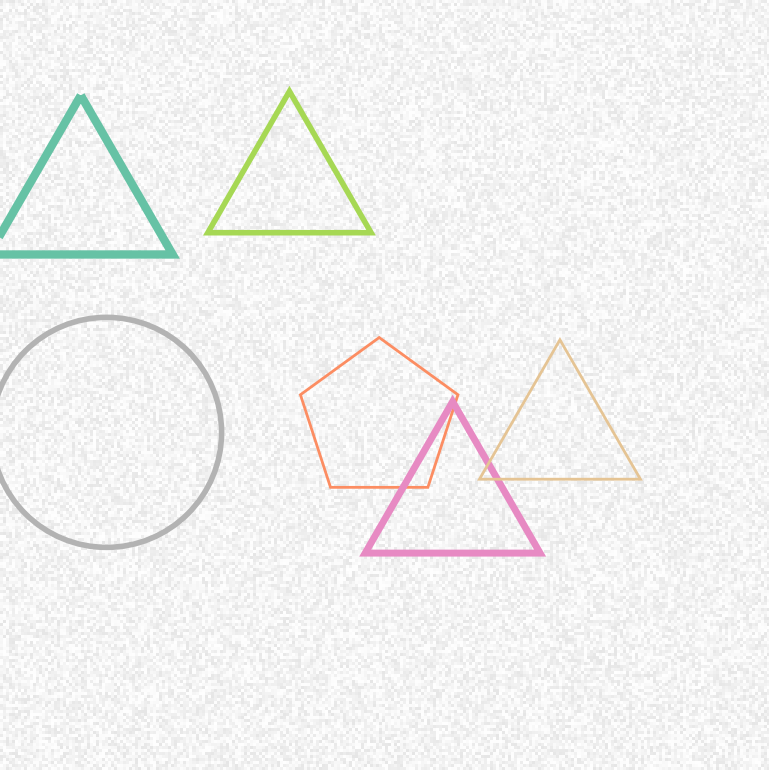[{"shape": "triangle", "thickness": 3, "radius": 0.69, "center": [0.105, 0.738]}, {"shape": "pentagon", "thickness": 1, "radius": 0.54, "center": [0.492, 0.454]}, {"shape": "triangle", "thickness": 2.5, "radius": 0.66, "center": [0.588, 0.347]}, {"shape": "triangle", "thickness": 2, "radius": 0.61, "center": [0.376, 0.759]}, {"shape": "triangle", "thickness": 1, "radius": 0.6, "center": [0.727, 0.438]}, {"shape": "circle", "thickness": 2, "radius": 0.75, "center": [0.138, 0.439]}]